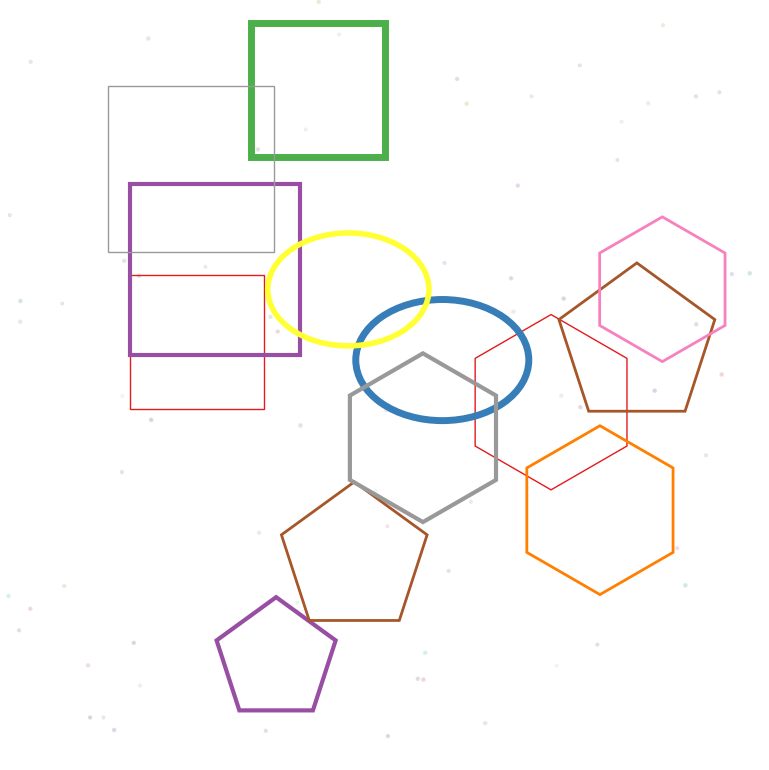[{"shape": "square", "thickness": 0.5, "radius": 0.43, "center": [0.256, 0.556]}, {"shape": "hexagon", "thickness": 0.5, "radius": 0.57, "center": [0.716, 0.478]}, {"shape": "oval", "thickness": 2.5, "radius": 0.56, "center": [0.574, 0.532]}, {"shape": "square", "thickness": 2.5, "radius": 0.43, "center": [0.413, 0.884]}, {"shape": "pentagon", "thickness": 1.5, "radius": 0.41, "center": [0.359, 0.143]}, {"shape": "square", "thickness": 1.5, "radius": 0.55, "center": [0.279, 0.65]}, {"shape": "hexagon", "thickness": 1, "radius": 0.55, "center": [0.779, 0.337]}, {"shape": "oval", "thickness": 2, "radius": 0.52, "center": [0.452, 0.624]}, {"shape": "pentagon", "thickness": 1, "radius": 0.53, "center": [0.827, 0.552]}, {"shape": "pentagon", "thickness": 1, "radius": 0.5, "center": [0.46, 0.275]}, {"shape": "hexagon", "thickness": 1, "radius": 0.47, "center": [0.86, 0.624]}, {"shape": "square", "thickness": 0.5, "radius": 0.54, "center": [0.248, 0.78]}, {"shape": "hexagon", "thickness": 1.5, "radius": 0.55, "center": [0.549, 0.432]}]